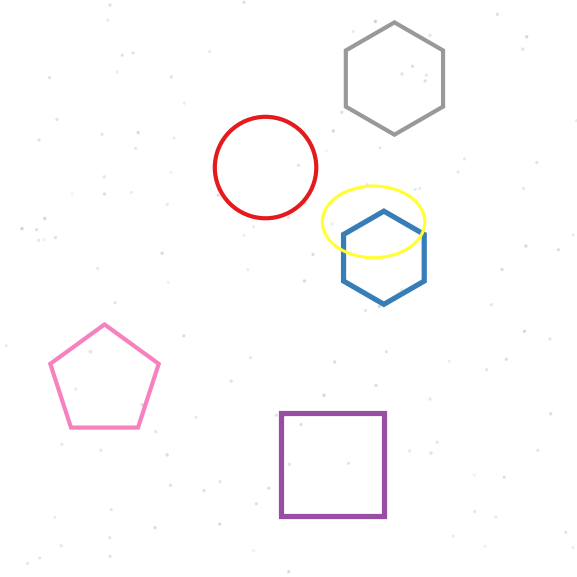[{"shape": "circle", "thickness": 2, "radius": 0.44, "center": [0.46, 0.709]}, {"shape": "hexagon", "thickness": 2.5, "radius": 0.4, "center": [0.665, 0.553]}, {"shape": "square", "thickness": 2.5, "radius": 0.44, "center": [0.576, 0.195]}, {"shape": "oval", "thickness": 1.5, "radius": 0.44, "center": [0.647, 0.615]}, {"shape": "pentagon", "thickness": 2, "radius": 0.49, "center": [0.181, 0.339]}, {"shape": "hexagon", "thickness": 2, "radius": 0.49, "center": [0.683, 0.863]}]